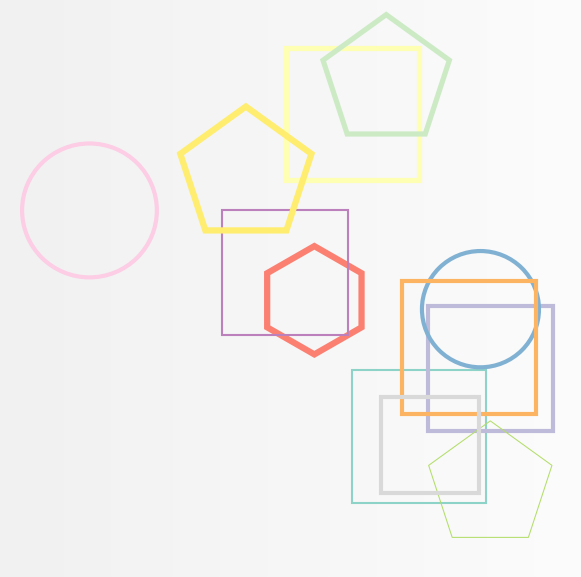[{"shape": "square", "thickness": 1, "radius": 0.58, "center": [0.72, 0.243]}, {"shape": "square", "thickness": 2.5, "radius": 0.57, "center": [0.606, 0.801]}, {"shape": "square", "thickness": 2, "radius": 0.54, "center": [0.844, 0.361]}, {"shape": "hexagon", "thickness": 3, "radius": 0.47, "center": [0.541, 0.479]}, {"shape": "circle", "thickness": 2, "radius": 0.5, "center": [0.827, 0.464]}, {"shape": "square", "thickness": 2, "radius": 0.58, "center": [0.808, 0.397]}, {"shape": "pentagon", "thickness": 0.5, "radius": 0.56, "center": [0.844, 0.159]}, {"shape": "circle", "thickness": 2, "radius": 0.58, "center": [0.154, 0.635]}, {"shape": "square", "thickness": 2, "radius": 0.42, "center": [0.74, 0.229]}, {"shape": "square", "thickness": 1, "radius": 0.54, "center": [0.49, 0.527]}, {"shape": "pentagon", "thickness": 2.5, "radius": 0.57, "center": [0.664, 0.86]}, {"shape": "pentagon", "thickness": 3, "radius": 0.59, "center": [0.423, 0.696]}]